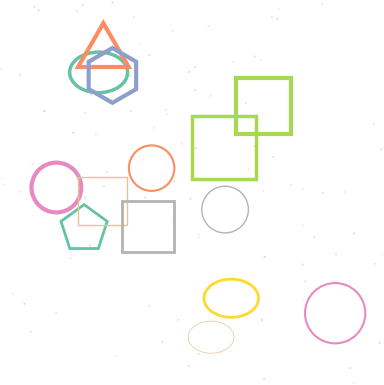[{"shape": "pentagon", "thickness": 2, "radius": 0.32, "center": [0.218, 0.406]}, {"shape": "oval", "thickness": 2.5, "radius": 0.38, "center": [0.256, 0.812]}, {"shape": "triangle", "thickness": 3, "radius": 0.38, "center": [0.268, 0.864]}, {"shape": "circle", "thickness": 1.5, "radius": 0.3, "center": [0.394, 0.563]}, {"shape": "hexagon", "thickness": 3, "radius": 0.36, "center": [0.292, 0.804]}, {"shape": "circle", "thickness": 3, "radius": 0.32, "center": [0.146, 0.513]}, {"shape": "circle", "thickness": 1.5, "radius": 0.39, "center": [0.871, 0.186]}, {"shape": "square", "thickness": 2.5, "radius": 0.41, "center": [0.582, 0.617]}, {"shape": "square", "thickness": 3, "radius": 0.36, "center": [0.685, 0.725]}, {"shape": "oval", "thickness": 2, "radius": 0.35, "center": [0.601, 0.225]}, {"shape": "square", "thickness": 1, "radius": 0.31, "center": [0.266, 0.478]}, {"shape": "oval", "thickness": 0.5, "radius": 0.3, "center": [0.548, 0.124]}, {"shape": "circle", "thickness": 1, "radius": 0.3, "center": [0.585, 0.456]}, {"shape": "square", "thickness": 2, "radius": 0.33, "center": [0.384, 0.412]}]